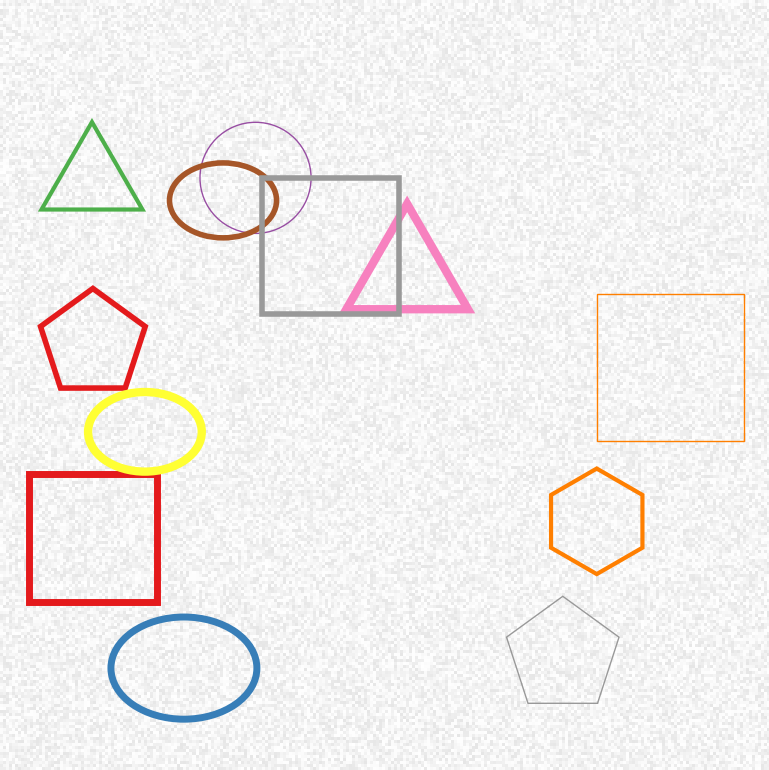[{"shape": "pentagon", "thickness": 2, "radius": 0.36, "center": [0.121, 0.554]}, {"shape": "square", "thickness": 2.5, "radius": 0.42, "center": [0.121, 0.301]}, {"shape": "oval", "thickness": 2.5, "radius": 0.47, "center": [0.239, 0.132]}, {"shape": "triangle", "thickness": 1.5, "radius": 0.38, "center": [0.119, 0.766]}, {"shape": "circle", "thickness": 0.5, "radius": 0.36, "center": [0.332, 0.769]}, {"shape": "hexagon", "thickness": 1.5, "radius": 0.34, "center": [0.775, 0.323]}, {"shape": "square", "thickness": 0.5, "radius": 0.48, "center": [0.871, 0.523]}, {"shape": "oval", "thickness": 3, "radius": 0.37, "center": [0.188, 0.439]}, {"shape": "oval", "thickness": 2, "radius": 0.35, "center": [0.29, 0.74]}, {"shape": "triangle", "thickness": 3, "radius": 0.46, "center": [0.529, 0.644]}, {"shape": "pentagon", "thickness": 0.5, "radius": 0.38, "center": [0.731, 0.149]}, {"shape": "square", "thickness": 2, "radius": 0.44, "center": [0.429, 0.681]}]